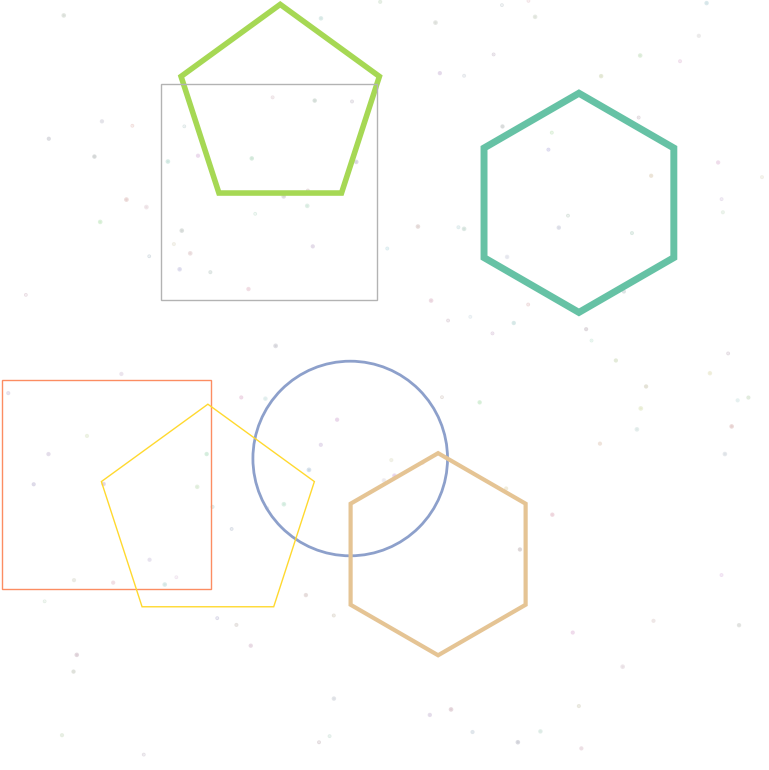[{"shape": "hexagon", "thickness": 2.5, "radius": 0.71, "center": [0.752, 0.737]}, {"shape": "square", "thickness": 0.5, "radius": 0.68, "center": [0.138, 0.371]}, {"shape": "circle", "thickness": 1, "radius": 0.63, "center": [0.455, 0.405]}, {"shape": "pentagon", "thickness": 2, "radius": 0.68, "center": [0.364, 0.859]}, {"shape": "pentagon", "thickness": 0.5, "radius": 0.73, "center": [0.27, 0.33]}, {"shape": "hexagon", "thickness": 1.5, "radius": 0.66, "center": [0.569, 0.28]}, {"shape": "square", "thickness": 0.5, "radius": 0.7, "center": [0.349, 0.751]}]